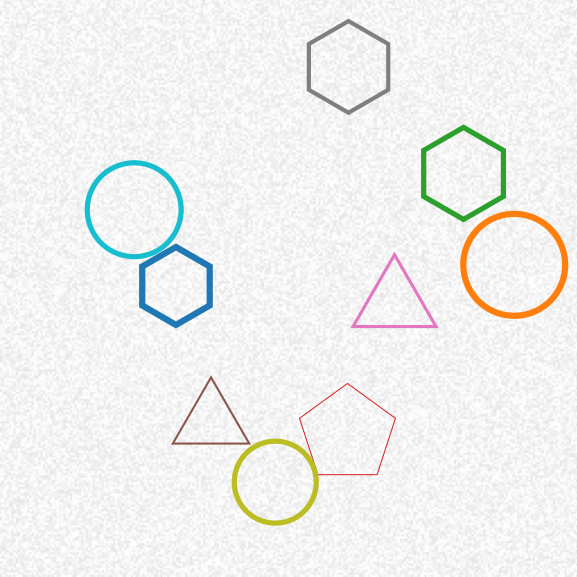[{"shape": "hexagon", "thickness": 3, "radius": 0.34, "center": [0.305, 0.504]}, {"shape": "circle", "thickness": 3, "radius": 0.44, "center": [0.89, 0.541]}, {"shape": "hexagon", "thickness": 2.5, "radius": 0.4, "center": [0.803, 0.699]}, {"shape": "pentagon", "thickness": 0.5, "radius": 0.44, "center": [0.602, 0.248]}, {"shape": "triangle", "thickness": 1, "radius": 0.38, "center": [0.365, 0.269]}, {"shape": "triangle", "thickness": 1.5, "radius": 0.41, "center": [0.683, 0.475]}, {"shape": "hexagon", "thickness": 2, "radius": 0.4, "center": [0.604, 0.883]}, {"shape": "circle", "thickness": 2.5, "radius": 0.35, "center": [0.477, 0.164]}, {"shape": "circle", "thickness": 2.5, "radius": 0.41, "center": [0.232, 0.636]}]